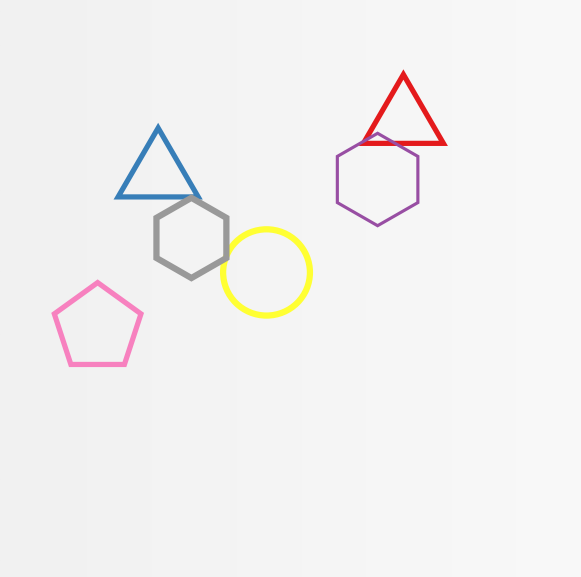[{"shape": "triangle", "thickness": 2.5, "radius": 0.4, "center": [0.694, 0.791]}, {"shape": "triangle", "thickness": 2.5, "radius": 0.4, "center": [0.272, 0.698]}, {"shape": "hexagon", "thickness": 1.5, "radius": 0.4, "center": [0.65, 0.688]}, {"shape": "circle", "thickness": 3, "radius": 0.37, "center": [0.459, 0.527]}, {"shape": "pentagon", "thickness": 2.5, "radius": 0.39, "center": [0.168, 0.431]}, {"shape": "hexagon", "thickness": 3, "radius": 0.35, "center": [0.329, 0.587]}]